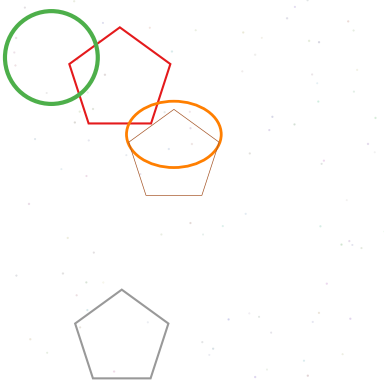[{"shape": "pentagon", "thickness": 1.5, "radius": 0.69, "center": [0.311, 0.791]}, {"shape": "circle", "thickness": 3, "radius": 0.6, "center": [0.133, 0.851]}, {"shape": "oval", "thickness": 2, "radius": 0.62, "center": [0.452, 0.651]}, {"shape": "pentagon", "thickness": 0.5, "radius": 0.62, "center": [0.452, 0.592]}, {"shape": "pentagon", "thickness": 1.5, "radius": 0.64, "center": [0.316, 0.12]}]